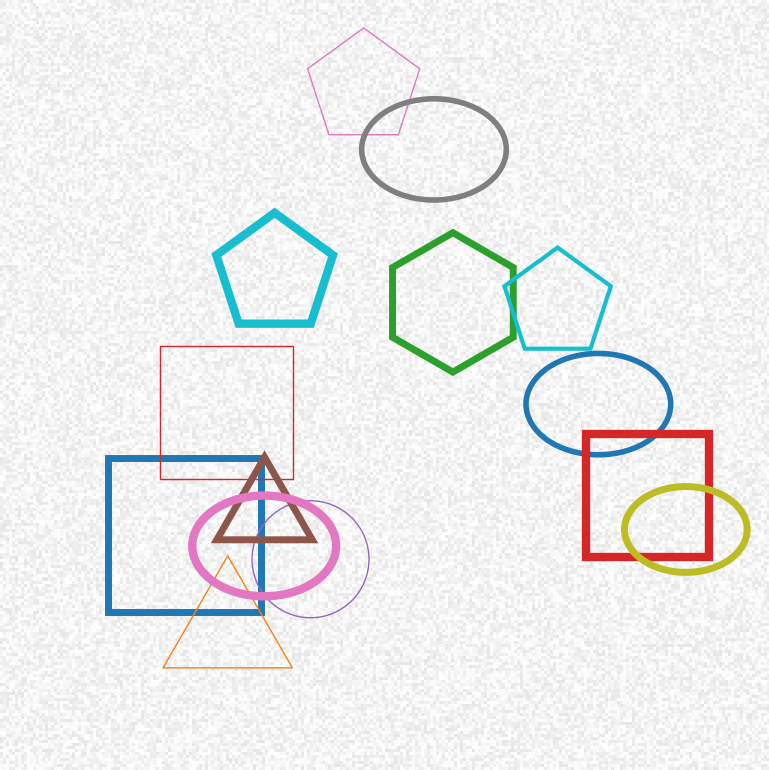[{"shape": "square", "thickness": 2.5, "radius": 0.5, "center": [0.239, 0.305]}, {"shape": "oval", "thickness": 2, "radius": 0.47, "center": [0.777, 0.475]}, {"shape": "triangle", "thickness": 0.5, "radius": 0.48, "center": [0.296, 0.181]}, {"shape": "hexagon", "thickness": 2.5, "radius": 0.45, "center": [0.588, 0.607]}, {"shape": "square", "thickness": 3, "radius": 0.4, "center": [0.84, 0.357]}, {"shape": "square", "thickness": 0.5, "radius": 0.43, "center": [0.294, 0.464]}, {"shape": "circle", "thickness": 0.5, "radius": 0.38, "center": [0.403, 0.274]}, {"shape": "triangle", "thickness": 2.5, "radius": 0.36, "center": [0.344, 0.335]}, {"shape": "pentagon", "thickness": 0.5, "radius": 0.38, "center": [0.472, 0.887]}, {"shape": "oval", "thickness": 3, "radius": 0.47, "center": [0.343, 0.291]}, {"shape": "oval", "thickness": 2, "radius": 0.47, "center": [0.564, 0.806]}, {"shape": "oval", "thickness": 2.5, "radius": 0.4, "center": [0.891, 0.312]}, {"shape": "pentagon", "thickness": 3, "radius": 0.4, "center": [0.357, 0.644]}, {"shape": "pentagon", "thickness": 1.5, "radius": 0.36, "center": [0.724, 0.606]}]